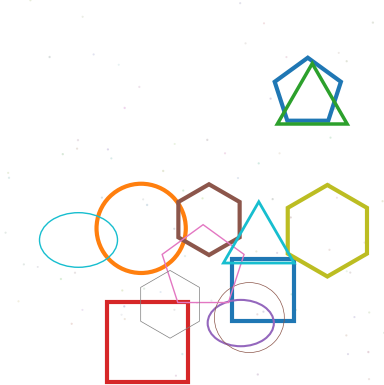[{"shape": "square", "thickness": 3, "radius": 0.4, "center": [0.684, 0.247]}, {"shape": "pentagon", "thickness": 3, "radius": 0.45, "center": [0.799, 0.76]}, {"shape": "circle", "thickness": 3, "radius": 0.58, "center": [0.367, 0.407]}, {"shape": "triangle", "thickness": 2.5, "radius": 0.52, "center": [0.811, 0.73]}, {"shape": "square", "thickness": 3, "radius": 0.52, "center": [0.383, 0.112]}, {"shape": "oval", "thickness": 1.5, "radius": 0.43, "center": [0.625, 0.161]}, {"shape": "circle", "thickness": 0.5, "radius": 0.45, "center": [0.648, 0.175]}, {"shape": "hexagon", "thickness": 3, "radius": 0.46, "center": [0.543, 0.429]}, {"shape": "pentagon", "thickness": 1, "radius": 0.56, "center": [0.528, 0.305]}, {"shape": "hexagon", "thickness": 0.5, "radius": 0.44, "center": [0.442, 0.21]}, {"shape": "hexagon", "thickness": 3, "radius": 0.59, "center": [0.85, 0.401]}, {"shape": "triangle", "thickness": 2, "radius": 0.53, "center": [0.672, 0.37]}, {"shape": "oval", "thickness": 1, "radius": 0.51, "center": [0.204, 0.377]}]